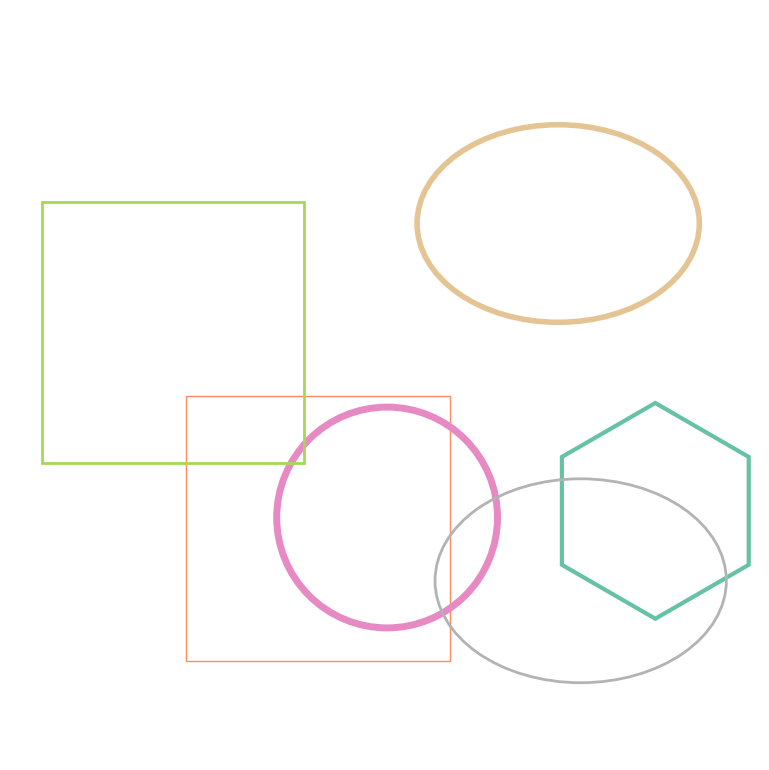[{"shape": "hexagon", "thickness": 1.5, "radius": 0.7, "center": [0.851, 0.337]}, {"shape": "square", "thickness": 0.5, "radius": 0.86, "center": [0.413, 0.314]}, {"shape": "circle", "thickness": 2.5, "radius": 0.72, "center": [0.503, 0.328]}, {"shape": "square", "thickness": 1, "radius": 0.85, "center": [0.225, 0.568]}, {"shape": "oval", "thickness": 2, "radius": 0.92, "center": [0.725, 0.71]}, {"shape": "oval", "thickness": 1, "radius": 0.95, "center": [0.754, 0.246]}]